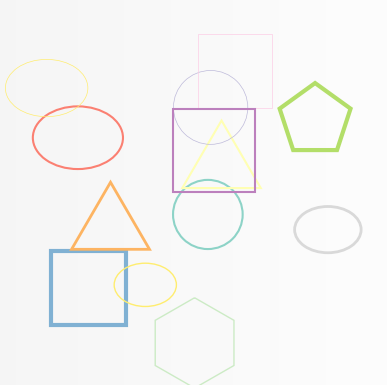[{"shape": "circle", "thickness": 1.5, "radius": 0.45, "center": [0.536, 0.443]}, {"shape": "triangle", "thickness": 1.5, "radius": 0.58, "center": [0.572, 0.57]}, {"shape": "circle", "thickness": 0.5, "radius": 0.48, "center": [0.544, 0.721]}, {"shape": "oval", "thickness": 1.5, "radius": 0.58, "center": [0.201, 0.642]}, {"shape": "square", "thickness": 3, "radius": 0.48, "center": [0.228, 0.252]}, {"shape": "triangle", "thickness": 2, "radius": 0.58, "center": [0.285, 0.41]}, {"shape": "pentagon", "thickness": 3, "radius": 0.48, "center": [0.813, 0.688]}, {"shape": "square", "thickness": 0.5, "radius": 0.48, "center": [0.607, 0.816]}, {"shape": "oval", "thickness": 2, "radius": 0.43, "center": [0.846, 0.404]}, {"shape": "square", "thickness": 1.5, "radius": 0.53, "center": [0.552, 0.609]}, {"shape": "hexagon", "thickness": 1, "radius": 0.59, "center": [0.502, 0.109]}, {"shape": "oval", "thickness": 1, "radius": 0.4, "center": [0.375, 0.26]}, {"shape": "oval", "thickness": 0.5, "radius": 0.53, "center": [0.12, 0.771]}]